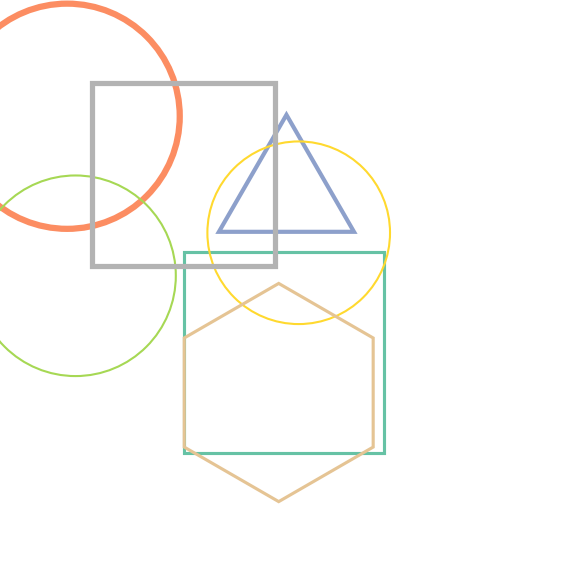[{"shape": "square", "thickness": 1.5, "radius": 0.87, "center": [0.492, 0.389]}, {"shape": "circle", "thickness": 3, "radius": 0.97, "center": [0.116, 0.798]}, {"shape": "triangle", "thickness": 2, "radius": 0.68, "center": [0.496, 0.665]}, {"shape": "circle", "thickness": 1, "radius": 0.87, "center": [0.131, 0.522]}, {"shape": "circle", "thickness": 1, "radius": 0.79, "center": [0.517, 0.596]}, {"shape": "hexagon", "thickness": 1.5, "radius": 0.94, "center": [0.483, 0.319]}, {"shape": "square", "thickness": 2.5, "radius": 0.8, "center": [0.318, 0.697]}]